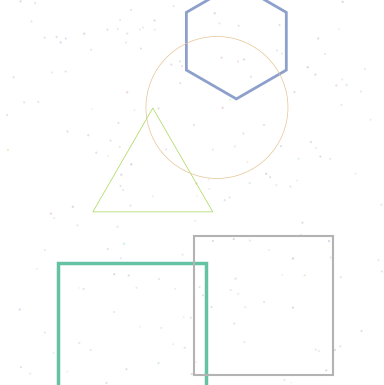[{"shape": "square", "thickness": 2.5, "radius": 0.96, "center": [0.344, 0.126]}, {"shape": "hexagon", "thickness": 2, "radius": 0.75, "center": [0.614, 0.893]}, {"shape": "triangle", "thickness": 0.5, "radius": 0.9, "center": [0.397, 0.54]}, {"shape": "circle", "thickness": 0.5, "radius": 0.92, "center": [0.564, 0.721]}, {"shape": "square", "thickness": 1.5, "radius": 0.9, "center": [0.684, 0.207]}]